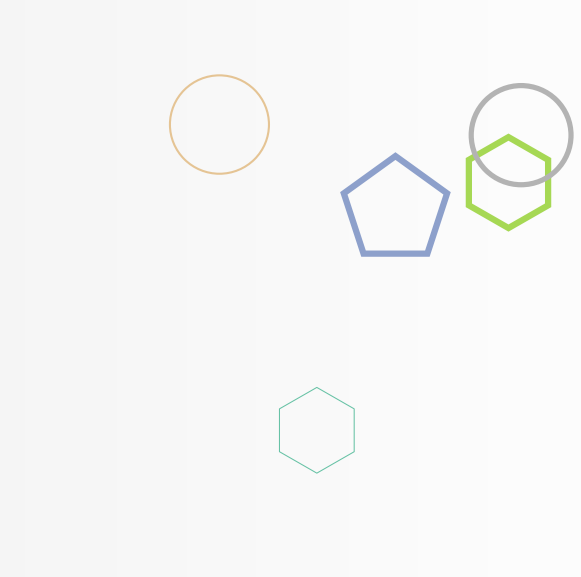[{"shape": "hexagon", "thickness": 0.5, "radius": 0.37, "center": [0.545, 0.254]}, {"shape": "pentagon", "thickness": 3, "radius": 0.47, "center": [0.68, 0.635]}, {"shape": "hexagon", "thickness": 3, "radius": 0.39, "center": [0.875, 0.683]}, {"shape": "circle", "thickness": 1, "radius": 0.43, "center": [0.378, 0.783]}, {"shape": "circle", "thickness": 2.5, "radius": 0.43, "center": [0.897, 0.765]}]